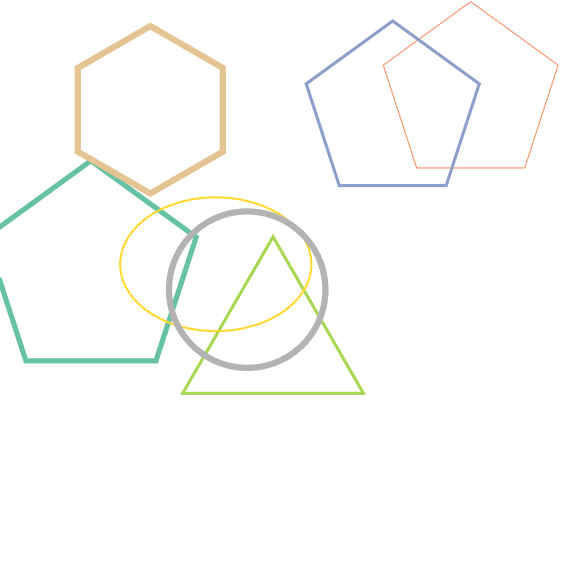[{"shape": "pentagon", "thickness": 2.5, "radius": 0.96, "center": [0.157, 0.529]}, {"shape": "pentagon", "thickness": 0.5, "radius": 0.8, "center": [0.815, 0.837]}, {"shape": "pentagon", "thickness": 1.5, "radius": 0.79, "center": [0.68, 0.805]}, {"shape": "triangle", "thickness": 1.5, "radius": 0.9, "center": [0.473, 0.408]}, {"shape": "oval", "thickness": 1, "radius": 0.83, "center": [0.374, 0.542]}, {"shape": "hexagon", "thickness": 3, "radius": 0.72, "center": [0.26, 0.809]}, {"shape": "circle", "thickness": 3, "radius": 0.68, "center": [0.428, 0.498]}]